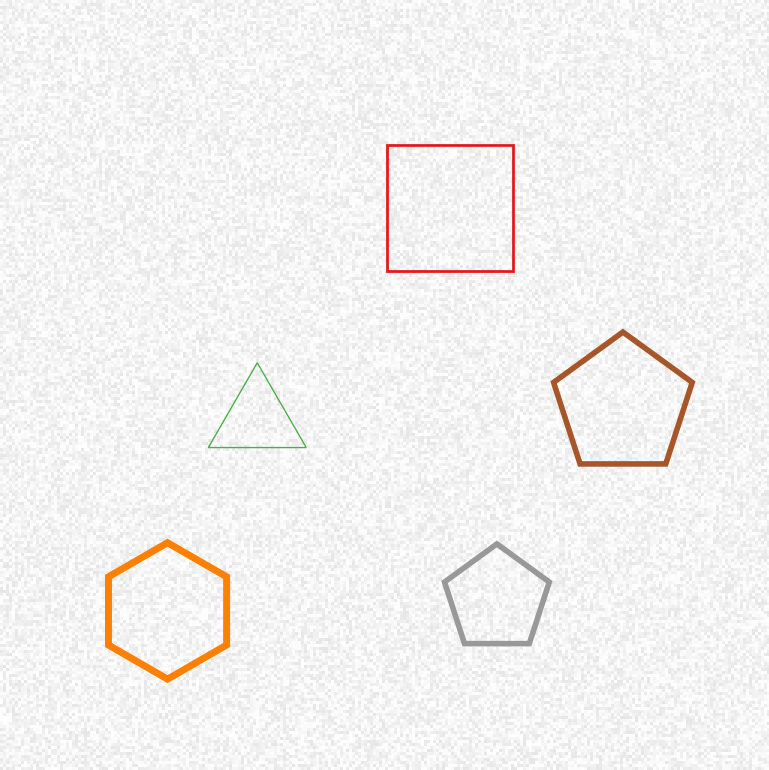[{"shape": "square", "thickness": 1, "radius": 0.41, "center": [0.585, 0.73]}, {"shape": "triangle", "thickness": 0.5, "radius": 0.37, "center": [0.334, 0.455]}, {"shape": "hexagon", "thickness": 2.5, "radius": 0.44, "center": [0.218, 0.207]}, {"shape": "pentagon", "thickness": 2, "radius": 0.47, "center": [0.809, 0.474]}, {"shape": "pentagon", "thickness": 2, "radius": 0.36, "center": [0.645, 0.222]}]